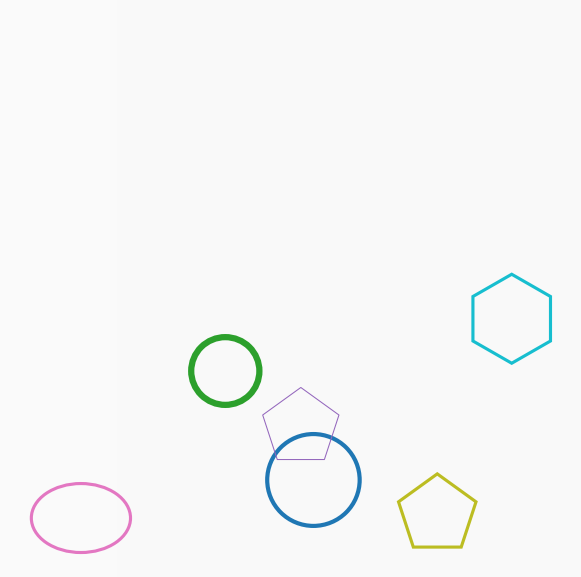[{"shape": "circle", "thickness": 2, "radius": 0.4, "center": [0.539, 0.168]}, {"shape": "circle", "thickness": 3, "radius": 0.29, "center": [0.388, 0.357]}, {"shape": "pentagon", "thickness": 0.5, "radius": 0.34, "center": [0.518, 0.259]}, {"shape": "oval", "thickness": 1.5, "radius": 0.43, "center": [0.139, 0.102]}, {"shape": "pentagon", "thickness": 1.5, "radius": 0.35, "center": [0.752, 0.109]}, {"shape": "hexagon", "thickness": 1.5, "radius": 0.39, "center": [0.88, 0.447]}]